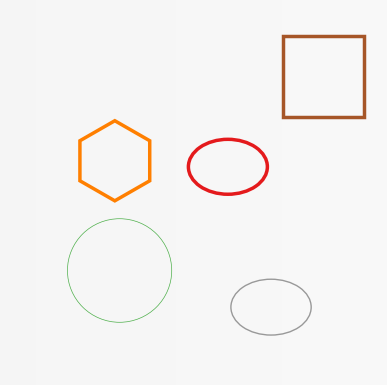[{"shape": "oval", "thickness": 2.5, "radius": 0.51, "center": [0.588, 0.567]}, {"shape": "circle", "thickness": 0.5, "radius": 0.67, "center": [0.309, 0.297]}, {"shape": "hexagon", "thickness": 2.5, "radius": 0.52, "center": [0.296, 0.582]}, {"shape": "square", "thickness": 2.5, "radius": 0.53, "center": [0.835, 0.802]}, {"shape": "oval", "thickness": 1, "radius": 0.52, "center": [0.699, 0.202]}]